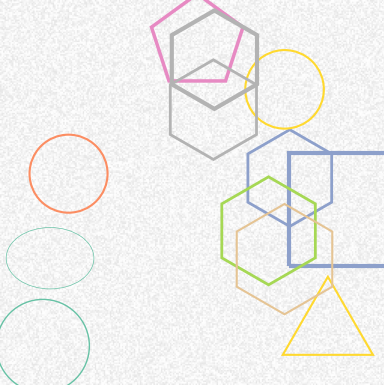[{"shape": "circle", "thickness": 1, "radius": 0.6, "center": [0.111, 0.102]}, {"shape": "oval", "thickness": 0.5, "radius": 0.57, "center": [0.13, 0.329]}, {"shape": "circle", "thickness": 1.5, "radius": 0.51, "center": [0.178, 0.549]}, {"shape": "square", "thickness": 3, "radius": 0.74, "center": [0.9, 0.456]}, {"shape": "hexagon", "thickness": 2, "radius": 0.63, "center": [0.753, 0.538]}, {"shape": "pentagon", "thickness": 2.5, "radius": 0.62, "center": [0.512, 0.891]}, {"shape": "hexagon", "thickness": 2, "radius": 0.7, "center": [0.698, 0.4]}, {"shape": "triangle", "thickness": 1.5, "radius": 0.68, "center": [0.852, 0.146]}, {"shape": "circle", "thickness": 1.5, "radius": 0.51, "center": [0.739, 0.768]}, {"shape": "hexagon", "thickness": 1.5, "radius": 0.72, "center": [0.739, 0.327]}, {"shape": "hexagon", "thickness": 3, "radius": 0.64, "center": [0.557, 0.845]}, {"shape": "hexagon", "thickness": 2, "radius": 0.65, "center": [0.554, 0.715]}]